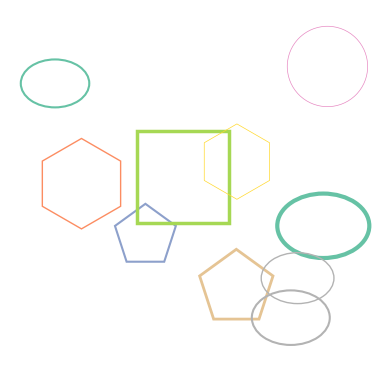[{"shape": "oval", "thickness": 3, "radius": 0.6, "center": [0.84, 0.414]}, {"shape": "oval", "thickness": 1.5, "radius": 0.44, "center": [0.143, 0.783]}, {"shape": "hexagon", "thickness": 1, "radius": 0.59, "center": [0.212, 0.523]}, {"shape": "pentagon", "thickness": 1.5, "radius": 0.42, "center": [0.378, 0.387]}, {"shape": "circle", "thickness": 0.5, "radius": 0.52, "center": [0.851, 0.827]}, {"shape": "square", "thickness": 2.5, "radius": 0.6, "center": [0.476, 0.54]}, {"shape": "hexagon", "thickness": 0.5, "radius": 0.49, "center": [0.615, 0.58]}, {"shape": "pentagon", "thickness": 2, "radius": 0.5, "center": [0.614, 0.252]}, {"shape": "oval", "thickness": 1.5, "radius": 0.51, "center": [0.755, 0.175]}, {"shape": "oval", "thickness": 1, "radius": 0.47, "center": [0.773, 0.278]}]